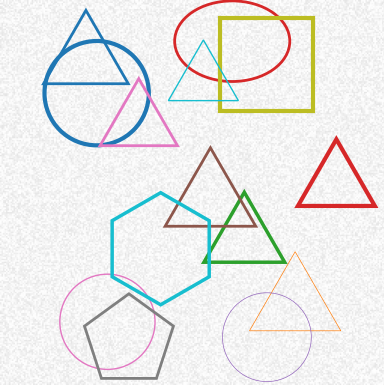[{"shape": "circle", "thickness": 3, "radius": 0.68, "center": [0.251, 0.758]}, {"shape": "triangle", "thickness": 2, "radius": 0.64, "center": [0.223, 0.846]}, {"shape": "triangle", "thickness": 0.5, "radius": 0.68, "center": [0.767, 0.209]}, {"shape": "triangle", "thickness": 2.5, "radius": 0.61, "center": [0.635, 0.379]}, {"shape": "triangle", "thickness": 3, "radius": 0.58, "center": [0.874, 0.523]}, {"shape": "oval", "thickness": 2, "radius": 0.75, "center": [0.603, 0.893]}, {"shape": "circle", "thickness": 0.5, "radius": 0.58, "center": [0.693, 0.124]}, {"shape": "triangle", "thickness": 2, "radius": 0.68, "center": [0.547, 0.48]}, {"shape": "triangle", "thickness": 2, "radius": 0.58, "center": [0.36, 0.68]}, {"shape": "circle", "thickness": 1, "radius": 0.62, "center": [0.279, 0.164]}, {"shape": "pentagon", "thickness": 2, "radius": 0.61, "center": [0.335, 0.115]}, {"shape": "square", "thickness": 3, "radius": 0.6, "center": [0.692, 0.832]}, {"shape": "triangle", "thickness": 1, "radius": 0.53, "center": [0.528, 0.791]}, {"shape": "hexagon", "thickness": 2.5, "radius": 0.73, "center": [0.417, 0.354]}]